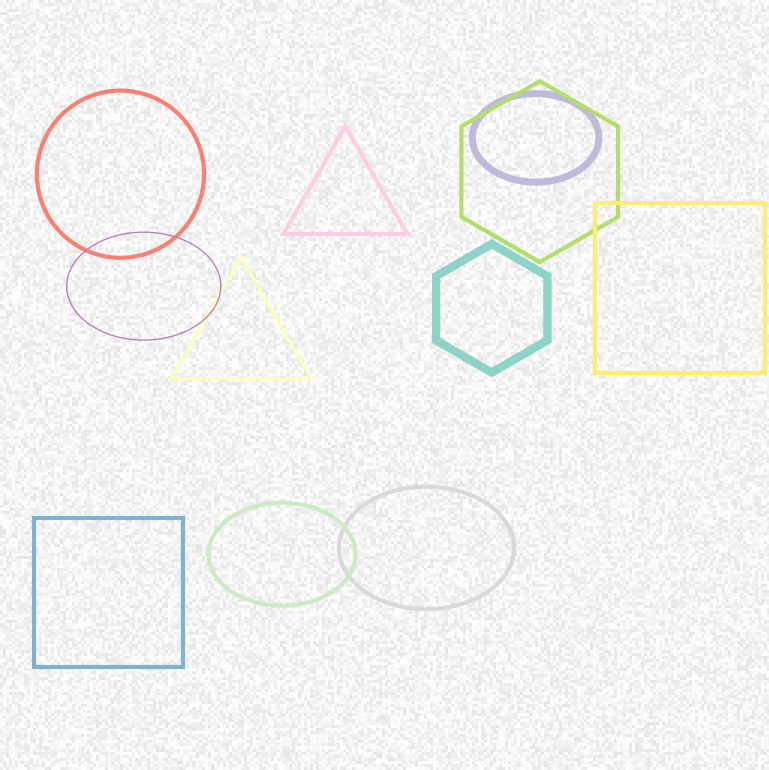[{"shape": "hexagon", "thickness": 3, "radius": 0.42, "center": [0.639, 0.6]}, {"shape": "triangle", "thickness": 1, "radius": 0.53, "center": [0.313, 0.561]}, {"shape": "oval", "thickness": 2.5, "radius": 0.41, "center": [0.696, 0.821]}, {"shape": "circle", "thickness": 1.5, "radius": 0.54, "center": [0.156, 0.774]}, {"shape": "square", "thickness": 1.5, "radius": 0.48, "center": [0.141, 0.23]}, {"shape": "hexagon", "thickness": 1.5, "radius": 0.59, "center": [0.701, 0.777]}, {"shape": "triangle", "thickness": 1.5, "radius": 0.47, "center": [0.449, 0.743]}, {"shape": "oval", "thickness": 1.5, "radius": 0.57, "center": [0.554, 0.288]}, {"shape": "oval", "thickness": 0.5, "radius": 0.5, "center": [0.187, 0.628]}, {"shape": "oval", "thickness": 1.5, "radius": 0.48, "center": [0.366, 0.28]}, {"shape": "square", "thickness": 1.5, "radius": 0.55, "center": [0.884, 0.626]}]